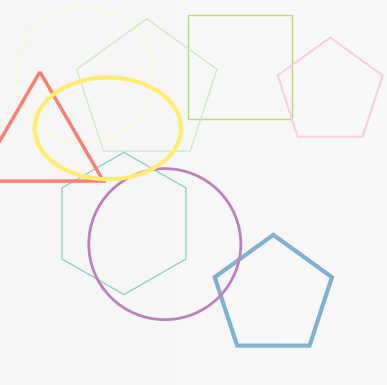[{"shape": "hexagon", "thickness": 1, "radius": 0.92, "center": [0.32, 0.42]}, {"shape": "circle", "thickness": 0.5, "radius": 0.89, "center": [0.219, 0.804]}, {"shape": "triangle", "thickness": 2.5, "radius": 0.95, "center": [0.103, 0.624]}, {"shape": "pentagon", "thickness": 3, "radius": 0.8, "center": [0.705, 0.231]}, {"shape": "square", "thickness": 1, "radius": 0.67, "center": [0.619, 0.826]}, {"shape": "pentagon", "thickness": 1.5, "radius": 0.71, "center": [0.852, 0.76]}, {"shape": "circle", "thickness": 2, "radius": 0.98, "center": [0.425, 0.366]}, {"shape": "pentagon", "thickness": 1, "radius": 0.95, "center": [0.379, 0.761]}, {"shape": "oval", "thickness": 3, "radius": 0.94, "center": [0.278, 0.667]}]